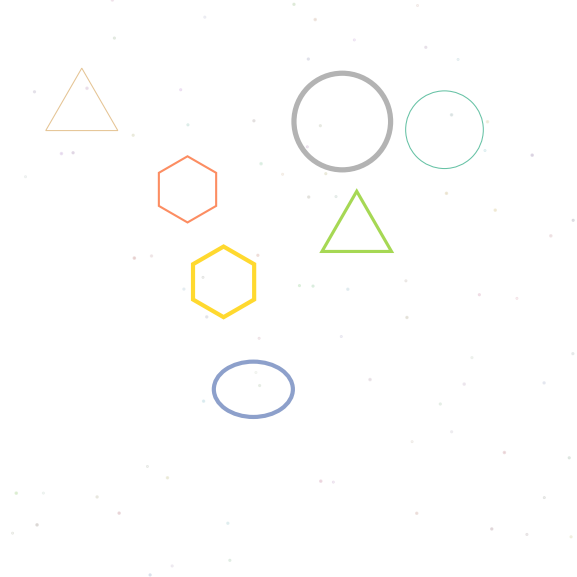[{"shape": "circle", "thickness": 0.5, "radius": 0.34, "center": [0.77, 0.775]}, {"shape": "hexagon", "thickness": 1, "radius": 0.29, "center": [0.325, 0.671]}, {"shape": "oval", "thickness": 2, "radius": 0.34, "center": [0.439, 0.325]}, {"shape": "triangle", "thickness": 1.5, "radius": 0.35, "center": [0.618, 0.598]}, {"shape": "hexagon", "thickness": 2, "radius": 0.31, "center": [0.387, 0.511]}, {"shape": "triangle", "thickness": 0.5, "radius": 0.36, "center": [0.142, 0.809]}, {"shape": "circle", "thickness": 2.5, "radius": 0.42, "center": [0.593, 0.789]}]